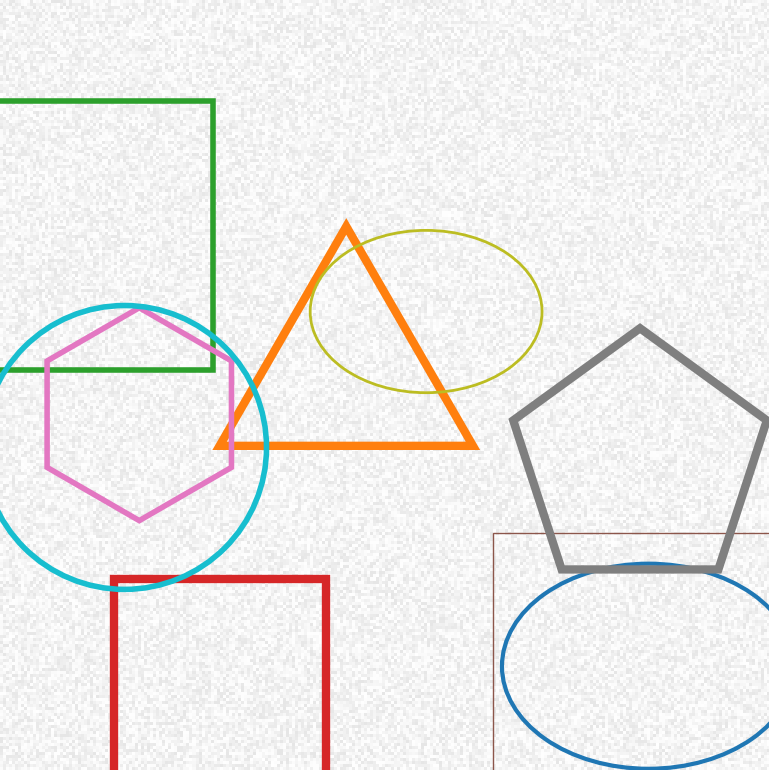[{"shape": "oval", "thickness": 1.5, "radius": 0.95, "center": [0.842, 0.135]}, {"shape": "triangle", "thickness": 3, "radius": 0.95, "center": [0.45, 0.516]}, {"shape": "square", "thickness": 2, "radius": 0.87, "center": [0.102, 0.694]}, {"shape": "square", "thickness": 3, "radius": 0.69, "center": [0.286, 0.111]}, {"shape": "square", "thickness": 0.5, "radius": 0.97, "center": [0.834, 0.114]}, {"shape": "hexagon", "thickness": 2, "radius": 0.69, "center": [0.181, 0.462]}, {"shape": "pentagon", "thickness": 3, "radius": 0.87, "center": [0.831, 0.401]}, {"shape": "oval", "thickness": 1, "radius": 0.75, "center": [0.553, 0.595]}, {"shape": "circle", "thickness": 2, "radius": 0.92, "center": [0.162, 0.419]}]